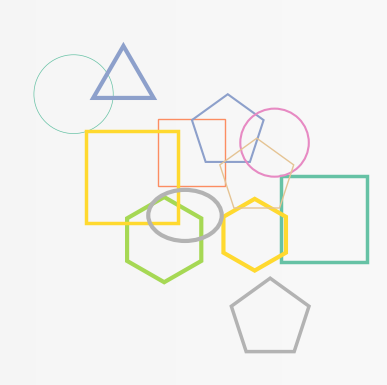[{"shape": "square", "thickness": 2.5, "radius": 0.56, "center": [0.835, 0.432]}, {"shape": "circle", "thickness": 0.5, "radius": 0.51, "center": [0.19, 0.755]}, {"shape": "square", "thickness": 1, "radius": 0.44, "center": [0.494, 0.604]}, {"shape": "pentagon", "thickness": 1.5, "radius": 0.49, "center": [0.588, 0.658]}, {"shape": "triangle", "thickness": 3, "radius": 0.45, "center": [0.318, 0.791]}, {"shape": "circle", "thickness": 1.5, "radius": 0.44, "center": [0.709, 0.629]}, {"shape": "hexagon", "thickness": 3, "radius": 0.55, "center": [0.424, 0.378]}, {"shape": "square", "thickness": 2.5, "radius": 0.6, "center": [0.341, 0.54]}, {"shape": "hexagon", "thickness": 3, "radius": 0.47, "center": [0.657, 0.39]}, {"shape": "pentagon", "thickness": 1, "radius": 0.5, "center": [0.663, 0.541]}, {"shape": "oval", "thickness": 3, "radius": 0.47, "center": [0.477, 0.44]}, {"shape": "pentagon", "thickness": 2.5, "radius": 0.53, "center": [0.697, 0.172]}]